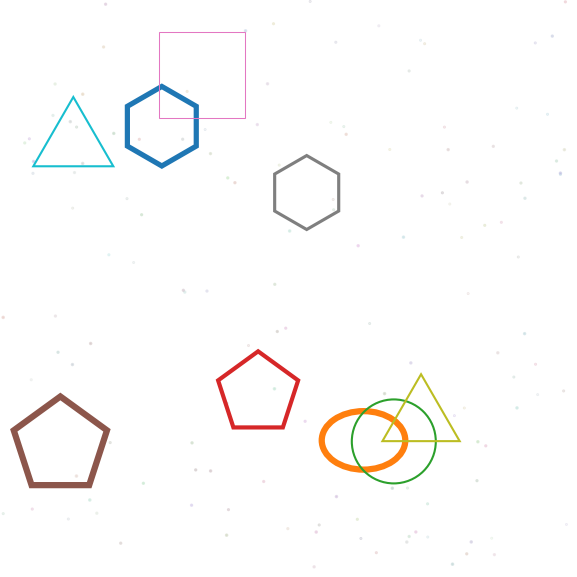[{"shape": "hexagon", "thickness": 2.5, "radius": 0.34, "center": [0.28, 0.781]}, {"shape": "oval", "thickness": 3, "radius": 0.36, "center": [0.629, 0.237]}, {"shape": "circle", "thickness": 1, "radius": 0.36, "center": [0.682, 0.235]}, {"shape": "pentagon", "thickness": 2, "radius": 0.36, "center": [0.447, 0.318]}, {"shape": "pentagon", "thickness": 3, "radius": 0.42, "center": [0.105, 0.228]}, {"shape": "square", "thickness": 0.5, "radius": 0.37, "center": [0.35, 0.869]}, {"shape": "hexagon", "thickness": 1.5, "radius": 0.32, "center": [0.531, 0.666]}, {"shape": "triangle", "thickness": 1, "radius": 0.39, "center": [0.729, 0.274]}, {"shape": "triangle", "thickness": 1, "radius": 0.4, "center": [0.127, 0.751]}]